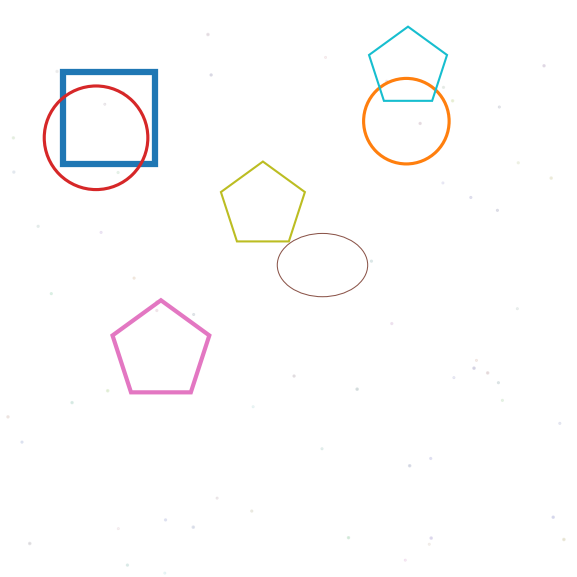[{"shape": "square", "thickness": 3, "radius": 0.4, "center": [0.189, 0.795]}, {"shape": "circle", "thickness": 1.5, "radius": 0.37, "center": [0.704, 0.789]}, {"shape": "circle", "thickness": 1.5, "radius": 0.45, "center": [0.166, 0.761]}, {"shape": "oval", "thickness": 0.5, "radius": 0.39, "center": [0.558, 0.54]}, {"shape": "pentagon", "thickness": 2, "radius": 0.44, "center": [0.279, 0.391]}, {"shape": "pentagon", "thickness": 1, "radius": 0.38, "center": [0.455, 0.643]}, {"shape": "pentagon", "thickness": 1, "radius": 0.36, "center": [0.707, 0.882]}]